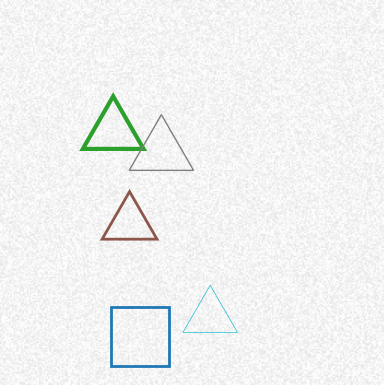[{"shape": "square", "thickness": 2, "radius": 0.38, "center": [0.364, 0.126]}, {"shape": "triangle", "thickness": 3, "radius": 0.46, "center": [0.294, 0.659]}, {"shape": "triangle", "thickness": 2, "radius": 0.41, "center": [0.337, 0.42]}, {"shape": "triangle", "thickness": 1, "radius": 0.48, "center": [0.419, 0.606]}, {"shape": "triangle", "thickness": 0.5, "radius": 0.41, "center": [0.546, 0.178]}]